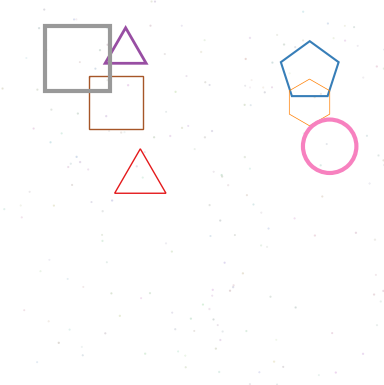[{"shape": "triangle", "thickness": 1, "radius": 0.38, "center": [0.364, 0.537]}, {"shape": "pentagon", "thickness": 1.5, "radius": 0.39, "center": [0.805, 0.814]}, {"shape": "triangle", "thickness": 2, "radius": 0.31, "center": [0.326, 0.866]}, {"shape": "hexagon", "thickness": 0.5, "radius": 0.3, "center": [0.804, 0.734]}, {"shape": "square", "thickness": 1, "radius": 0.35, "center": [0.301, 0.733]}, {"shape": "circle", "thickness": 3, "radius": 0.35, "center": [0.856, 0.62]}, {"shape": "square", "thickness": 3, "radius": 0.42, "center": [0.201, 0.849]}]